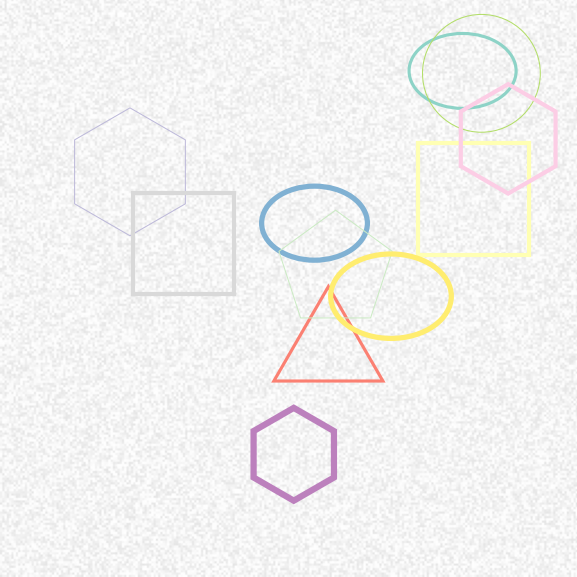[{"shape": "oval", "thickness": 1.5, "radius": 0.46, "center": [0.801, 0.876]}, {"shape": "square", "thickness": 2, "radius": 0.48, "center": [0.82, 0.654]}, {"shape": "hexagon", "thickness": 0.5, "radius": 0.55, "center": [0.225, 0.702]}, {"shape": "triangle", "thickness": 1.5, "radius": 0.54, "center": [0.569, 0.394]}, {"shape": "oval", "thickness": 2.5, "radius": 0.46, "center": [0.545, 0.613]}, {"shape": "circle", "thickness": 0.5, "radius": 0.51, "center": [0.834, 0.872]}, {"shape": "hexagon", "thickness": 2, "radius": 0.47, "center": [0.88, 0.759]}, {"shape": "square", "thickness": 2, "radius": 0.44, "center": [0.318, 0.577]}, {"shape": "hexagon", "thickness": 3, "radius": 0.4, "center": [0.509, 0.213]}, {"shape": "pentagon", "thickness": 0.5, "radius": 0.52, "center": [0.581, 0.532]}, {"shape": "oval", "thickness": 2.5, "radius": 0.52, "center": [0.677, 0.486]}]